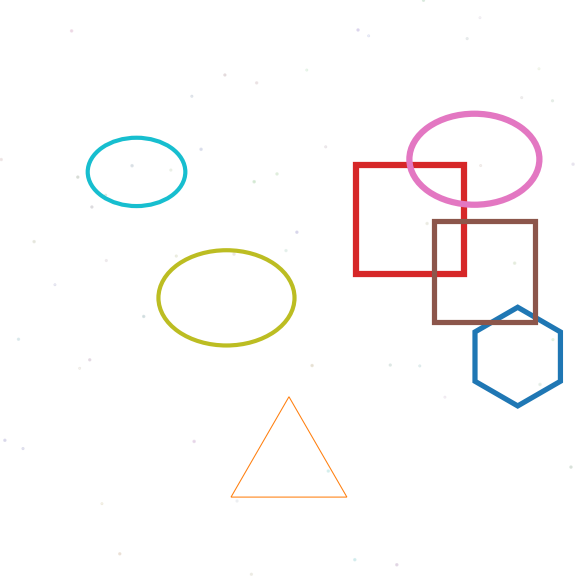[{"shape": "hexagon", "thickness": 2.5, "radius": 0.43, "center": [0.896, 0.382]}, {"shape": "triangle", "thickness": 0.5, "radius": 0.58, "center": [0.5, 0.196]}, {"shape": "square", "thickness": 3, "radius": 0.47, "center": [0.709, 0.619]}, {"shape": "square", "thickness": 2.5, "radius": 0.44, "center": [0.839, 0.529]}, {"shape": "oval", "thickness": 3, "radius": 0.56, "center": [0.821, 0.723]}, {"shape": "oval", "thickness": 2, "radius": 0.59, "center": [0.392, 0.483]}, {"shape": "oval", "thickness": 2, "radius": 0.42, "center": [0.236, 0.701]}]